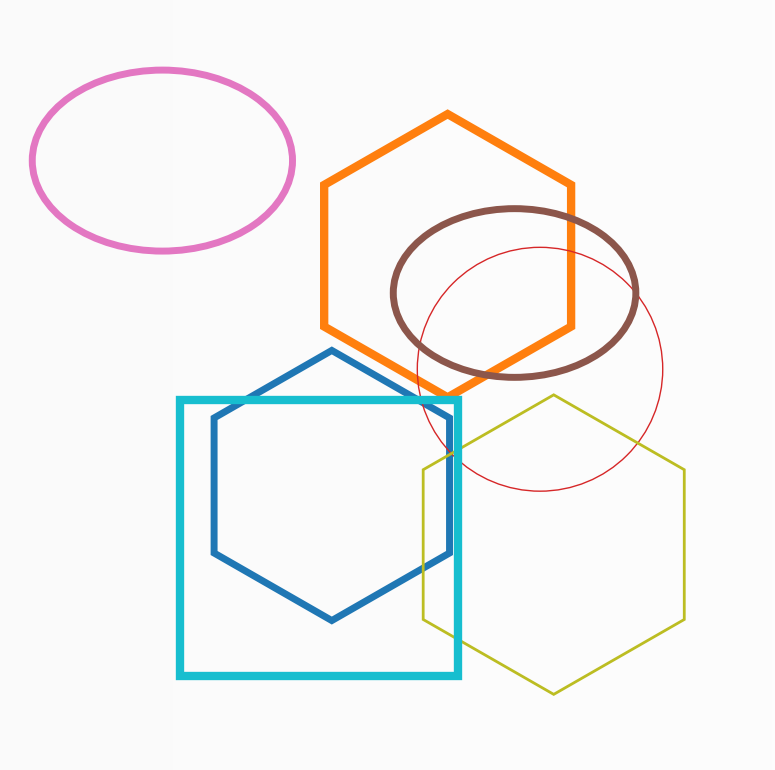[{"shape": "hexagon", "thickness": 2.5, "radius": 0.88, "center": [0.428, 0.369]}, {"shape": "hexagon", "thickness": 3, "radius": 0.92, "center": [0.578, 0.668]}, {"shape": "circle", "thickness": 0.5, "radius": 0.79, "center": [0.697, 0.52]}, {"shape": "oval", "thickness": 2.5, "radius": 0.78, "center": [0.664, 0.619]}, {"shape": "oval", "thickness": 2.5, "radius": 0.84, "center": [0.21, 0.791]}, {"shape": "hexagon", "thickness": 1, "radius": 0.97, "center": [0.714, 0.293]}, {"shape": "square", "thickness": 3, "radius": 0.9, "center": [0.412, 0.301]}]